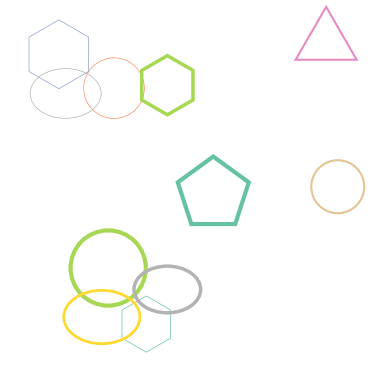[{"shape": "hexagon", "thickness": 0.5, "radius": 0.36, "center": [0.38, 0.158]}, {"shape": "pentagon", "thickness": 3, "radius": 0.48, "center": [0.554, 0.496]}, {"shape": "circle", "thickness": 0.5, "radius": 0.39, "center": [0.296, 0.771]}, {"shape": "hexagon", "thickness": 0.5, "radius": 0.45, "center": [0.153, 0.859]}, {"shape": "triangle", "thickness": 1.5, "radius": 0.46, "center": [0.847, 0.891]}, {"shape": "hexagon", "thickness": 2.5, "radius": 0.38, "center": [0.435, 0.779]}, {"shape": "circle", "thickness": 3, "radius": 0.49, "center": [0.281, 0.304]}, {"shape": "oval", "thickness": 2, "radius": 0.49, "center": [0.265, 0.177]}, {"shape": "circle", "thickness": 1.5, "radius": 0.34, "center": [0.877, 0.515]}, {"shape": "oval", "thickness": 2.5, "radius": 0.43, "center": [0.435, 0.248]}, {"shape": "oval", "thickness": 0.5, "radius": 0.46, "center": [0.171, 0.757]}]